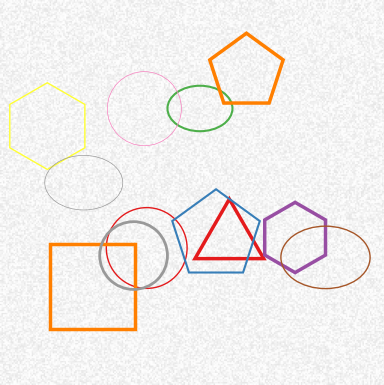[{"shape": "triangle", "thickness": 2.5, "radius": 0.52, "center": [0.596, 0.38]}, {"shape": "circle", "thickness": 1, "radius": 0.52, "center": [0.381, 0.356]}, {"shape": "pentagon", "thickness": 1.5, "radius": 0.6, "center": [0.561, 0.389]}, {"shape": "oval", "thickness": 1.5, "radius": 0.42, "center": [0.519, 0.718]}, {"shape": "hexagon", "thickness": 2.5, "radius": 0.46, "center": [0.767, 0.383]}, {"shape": "square", "thickness": 2.5, "radius": 0.55, "center": [0.239, 0.256]}, {"shape": "pentagon", "thickness": 2.5, "radius": 0.5, "center": [0.64, 0.813]}, {"shape": "hexagon", "thickness": 1, "radius": 0.56, "center": [0.123, 0.672]}, {"shape": "oval", "thickness": 1, "radius": 0.58, "center": [0.845, 0.331]}, {"shape": "circle", "thickness": 0.5, "radius": 0.48, "center": [0.375, 0.718]}, {"shape": "circle", "thickness": 2, "radius": 0.44, "center": [0.347, 0.336]}, {"shape": "oval", "thickness": 0.5, "radius": 0.51, "center": [0.218, 0.526]}]